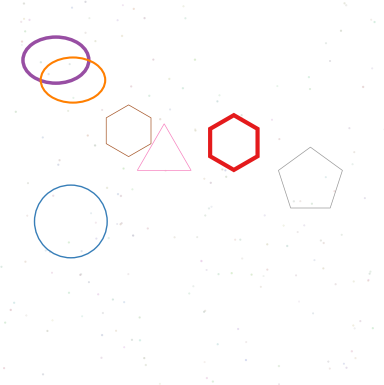[{"shape": "hexagon", "thickness": 3, "radius": 0.36, "center": [0.607, 0.63]}, {"shape": "circle", "thickness": 1, "radius": 0.47, "center": [0.184, 0.425]}, {"shape": "oval", "thickness": 2.5, "radius": 0.43, "center": [0.145, 0.844]}, {"shape": "oval", "thickness": 1.5, "radius": 0.42, "center": [0.19, 0.792]}, {"shape": "hexagon", "thickness": 0.5, "radius": 0.34, "center": [0.334, 0.66]}, {"shape": "triangle", "thickness": 0.5, "radius": 0.4, "center": [0.426, 0.598]}, {"shape": "pentagon", "thickness": 0.5, "radius": 0.44, "center": [0.806, 0.53]}]